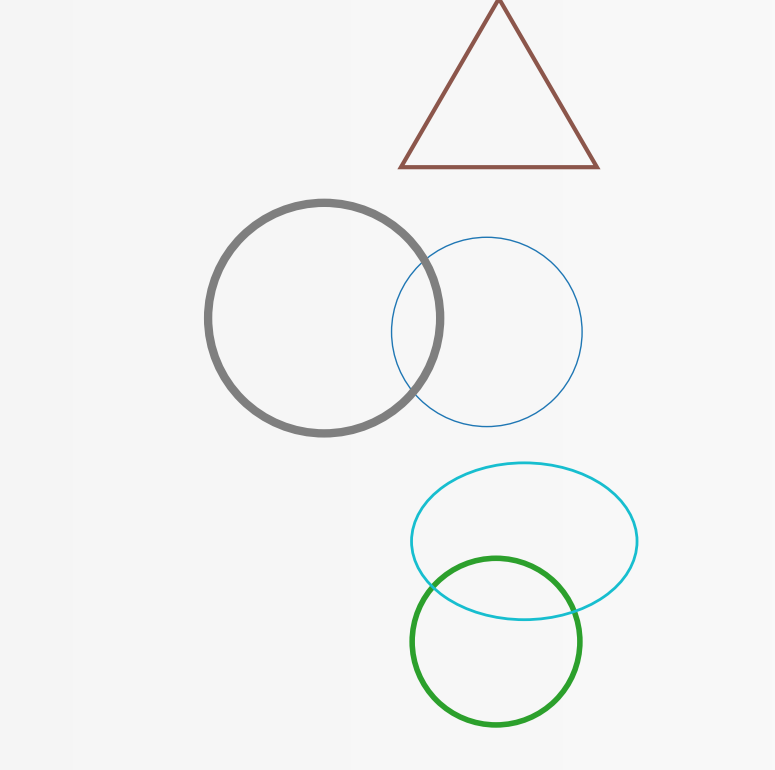[{"shape": "circle", "thickness": 0.5, "radius": 0.61, "center": [0.628, 0.569]}, {"shape": "circle", "thickness": 2, "radius": 0.54, "center": [0.64, 0.167]}, {"shape": "triangle", "thickness": 1.5, "radius": 0.73, "center": [0.644, 0.856]}, {"shape": "circle", "thickness": 3, "radius": 0.75, "center": [0.418, 0.587]}, {"shape": "oval", "thickness": 1, "radius": 0.73, "center": [0.676, 0.297]}]